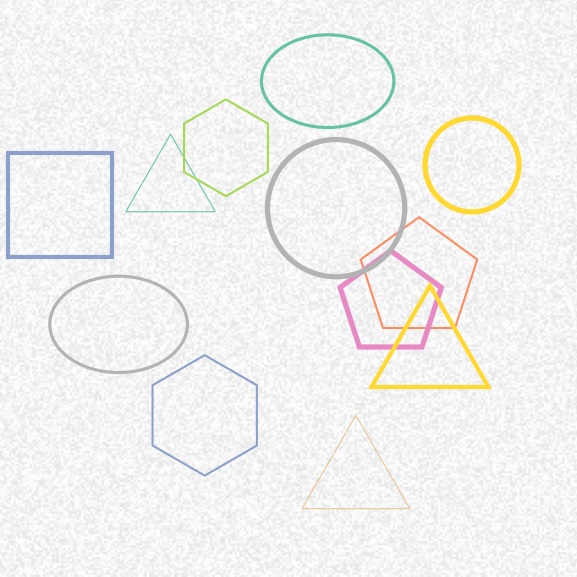[{"shape": "triangle", "thickness": 0.5, "radius": 0.45, "center": [0.295, 0.677]}, {"shape": "oval", "thickness": 1.5, "radius": 0.57, "center": [0.567, 0.859]}, {"shape": "pentagon", "thickness": 1, "radius": 0.53, "center": [0.726, 0.517]}, {"shape": "square", "thickness": 2, "radius": 0.45, "center": [0.103, 0.645]}, {"shape": "hexagon", "thickness": 1, "radius": 0.52, "center": [0.354, 0.28]}, {"shape": "pentagon", "thickness": 2.5, "radius": 0.46, "center": [0.676, 0.473]}, {"shape": "hexagon", "thickness": 1, "radius": 0.42, "center": [0.391, 0.743]}, {"shape": "circle", "thickness": 2.5, "radius": 0.41, "center": [0.817, 0.713]}, {"shape": "triangle", "thickness": 2, "radius": 0.58, "center": [0.745, 0.387]}, {"shape": "triangle", "thickness": 0.5, "radius": 0.54, "center": [0.616, 0.172]}, {"shape": "oval", "thickness": 1.5, "radius": 0.6, "center": [0.205, 0.437]}, {"shape": "circle", "thickness": 2.5, "radius": 0.59, "center": [0.582, 0.639]}]